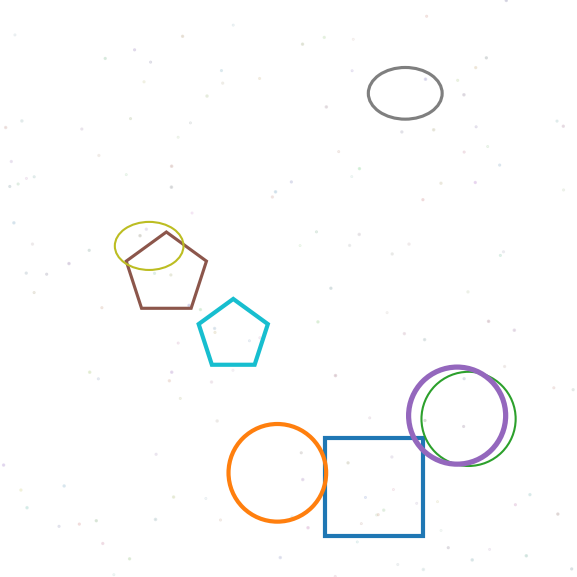[{"shape": "square", "thickness": 2, "radius": 0.43, "center": [0.647, 0.155]}, {"shape": "circle", "thickness": 2, "radius": 0.42, "center": [0.48, 0.18]}, {"shape": "circle", "thickness": 1, "radius": 0.41, "center": [0.811, 0.274]}, {"shape": "circle", "thickness": 2.5, "radius": 0.42, "center": [0.792, 0.279]}, {"shape": "pentagon", "thickness": 1.5, "radius": 0.37, "center": [0.288, 0.524]}, {"shape": "oval", "thickness": 1.5, "radius": 0.32, "center": [0.702, 0.838]}, {"shape": "oval", "thickness": 1, "radius": 0.3, "center": [0.258, 0.573]}, {"shape": "pentagon", "thickness": 2, "radius": 0.31, "center": [0.404, 0.418]}]